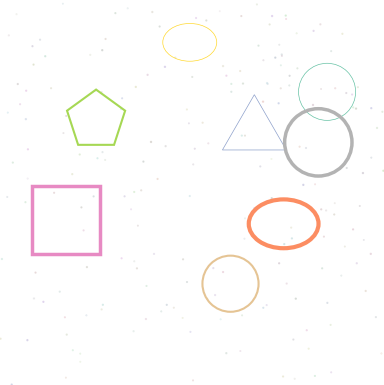[{"shape": "circle", "thickness": 0.5, "radius": 0.37, "center": [0.85, 0.761]}, {"shape": "oval", "thickness": 3, "radius": 0.45, "center": [0.737, 0.419]}, {"shape": "triangle", "thickness": 0.5, "radius": 0.48, "center": [0.661, 0.658]}, {"shape": "square", "thickness": 2.5, "radius": 0.45, "center": [0.171, 0.429]}, {"shape": "pentagon", "thickness": 1.5, "radius": 0.4, "center": [0.25, 0.688]}, {"shape": "oval", "thickness": 0.5, "radius": 0.35, "center": [0.493, 0.89]}, {"shape": "circle", "thickness": 1.5, "radius": 0.36, "center": [0.599, 0.263]}, {"shape": "circle", "thickness": 2.5, "radius": 0.44, "center": [0.827, 0.63]}]